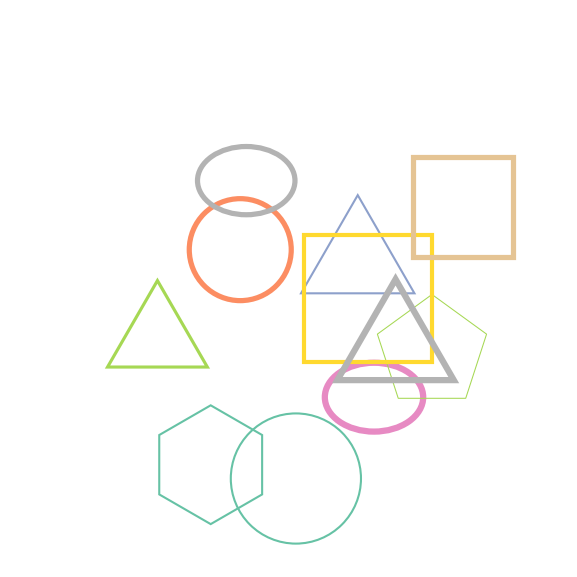[{"shape": "circle", "thickness": 1, "radius": 0.56, "center": [0.512, 0.171]}, {"shape": "hexagon", "thickness": 1, "radius": 0.51, "center": [0.365, 0.194]}, {"shape": "circle", "thickness": 2.5, "radius": 0.44, "center": [0.416, 0.567]}, {"shape": "triangle", "thickness": 1, "radius": 0.57, "center": [0.619, 0.548]}, {"shape": "oval", "thickness": 3, "radius": 0.43, "center": [0.648, 0.311]}, {"shape": "pentagon", "thickness": 0.5, "radius": 0.5, "center": [0.748, 0.39]}, {"shape": "triangle", "thickness": 1.5, "radius": 0.5, "center": [0.273, 0.413]}, {"shape": "square", "thickness": 2, "radius": 0.55, "center": [0.637, 0.482]}, {"shape": "square", "thickness": 2.5, "radius": 0.44, "center": [0.802, 0.64]}, {"shape": "oval", "thickness": 2.5, "radius": 0.42, "center": [0.426, 0.686]}, {"shape": "triangle", "thickness": 3, "radius": 0.58, "center": [0.685, 0.399]}]